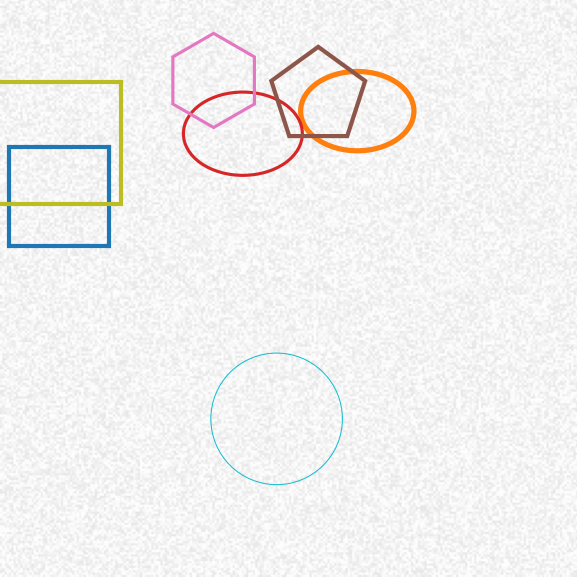[{"shape": "square", "thickness": 2, "radius": 0.43, "center": [0.102, 0.659]}, {"shape": "oval", "thickness": 2.5, "radius": 0.49, "center": [0.619, 0.807]}, {"shape": "oval", "thickness": 1.5, "radius": 0.51, "center": [0.421, 0.768]}, {"shape": "pentagon", "thickness": 2, "radius": 0.43, "center": [0.551, 0.833]}, {"shape": "hexagon", "thickness": 1.5, "radius": 0.41, "center": [0.37, 0.86]}, {"shape": "square", "thickness": 2, "radius": 0.53, "center": [0.103, 0.752]}, {"shape": "circle", "thickness": 0.5, "radius": 0.57, "center": [0.479, 0.274]}]